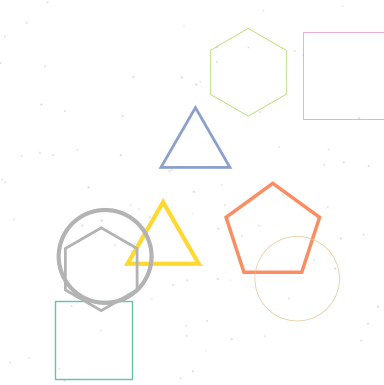[{"shape": "square", "thickness": 1, "radius": 0.5, "center": [0.243, 0.117]}, {"shape": "pentagon", "thickness": 2.5, "radius": 0.64, "center": [0.709, 0.396]}, {"shape": "triangle", "thickness": 2, "radius": 0.52, "center": [0.508, 0.617]}, {"shape": "square", "thickness": 0.5, "radius": 0.57, "center": [0.9, 0.804]}, {"shape": "hexagon", "thickness": 0.5, "radius": 0.57, "center": [0.645, 0.812]}, {"shape": "triangle", "thickness": 3, "radius": 0.53, "center": [0.424, 0.368]}, {"shape": "circle", "thickness": 0.5, "radius": 0.55, "center": [0.772, 0.276]}, {"shape": "hexagon", "thickness": 2, "radius": 0.54, "center": [0.263, 0.301]}, {"shape": "circle", "thickness": 3, "radius": 0.6, "center": [0.273, 0.334]}]